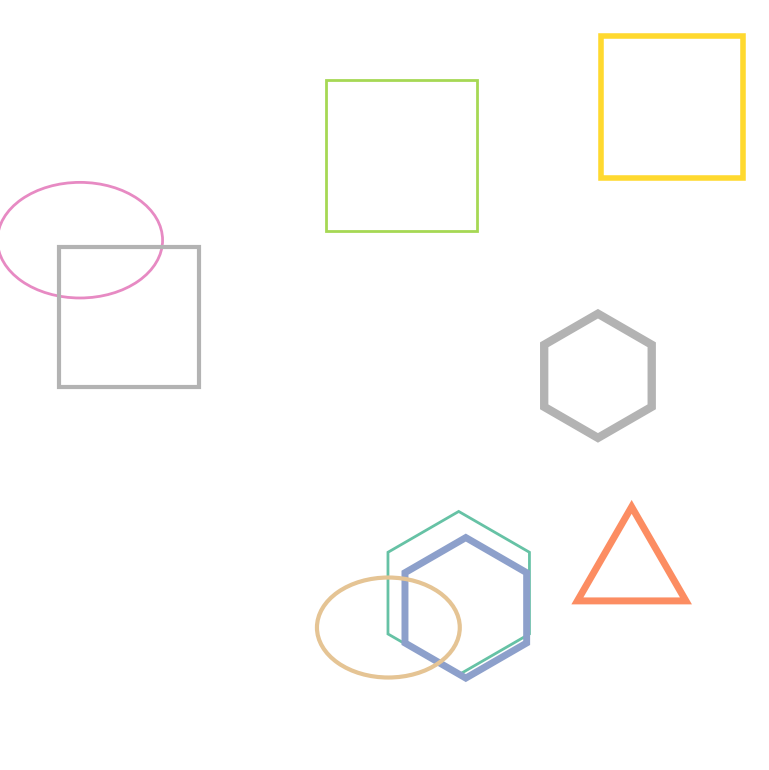[{"shape": "hexagon", "thickness": 1, "radius": 0.53, "center": [0.596, 0.23]}, {"shape": "triangle", "thickness": 2.5, "radius": 0.41, "center": [0.82, 0.26]}, {"shape": "hexagon", "thickness": 2.5, "radius": 0.46, "center": [0.605, 0.211]}, {"shape": "oval", "thickness": 1, "radius": 0.54, "center": [0.104, 0.688]}, {"shape": "square", "thickness": 1, "radius": 0.49, "center": [0.522, 0.798]}, {"shape": "square", "thickness": 2, "radius": 0.46, "center": [0.873, 0.861]}, {"shape": "oval", "thickness": 1.5, "radius": 0.46, "center": [0.504, 0.185]}, {"shape": "hexagon", "thickness": 3, "radius": 0.4, "center": [0.777, 0.512]}, {"shape": "square", "thickness": 1.5, "radius": 0.45, "center": [0.168, 0.588]}]